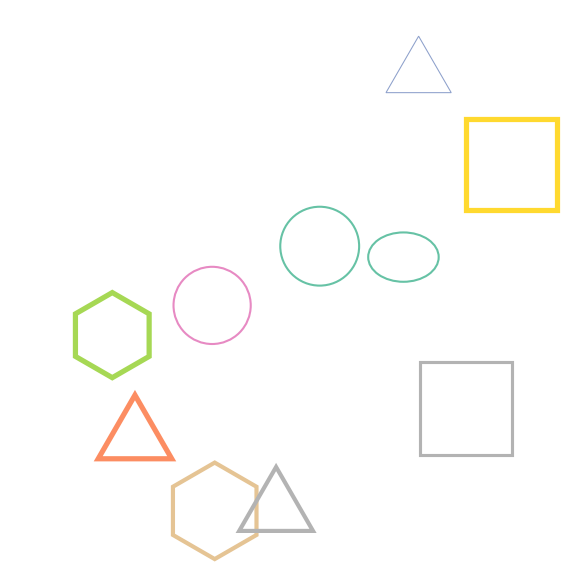[{"shape": "circle", "thickness": 1, "radius": 0.34, "center": [0.554, 0.573]}, {"shape": "oval", "thickness": 1, "radius": 0.31, "center": [0.699, 0.554]}, {"shape": "triangle", "thickness": 2.5, "radius": 0.37, "center": [0.234, 0.241]}, {"shape": "triangle", "thickness": 0.5, "radius": 0.33, "center": [0.725, 0.871]}, {"shape": "circle", "thickness": 1, "radius": 0.33, "center": [0.367, 0.47]}, {"shape": "hexagon", "thickness": 2.5, "radius": 0.37, "center": [0.194, 0.419]}, {"shape": "square", "thickness": 2.5, "radius": 0.39, "center": [0.886, 0.714]}, {"shape": "hexagon", "thickness": 2, "radius": 0.42, "center": [0.372, 0.115]}, {"shape": "triangle", "thickness": 2, "radius": 0.37, "center": [0.478, 0.117]}, {"shape": "square", "thickness": 1.5, "radius": 0.4, "center": [0.807, 0.292]}]